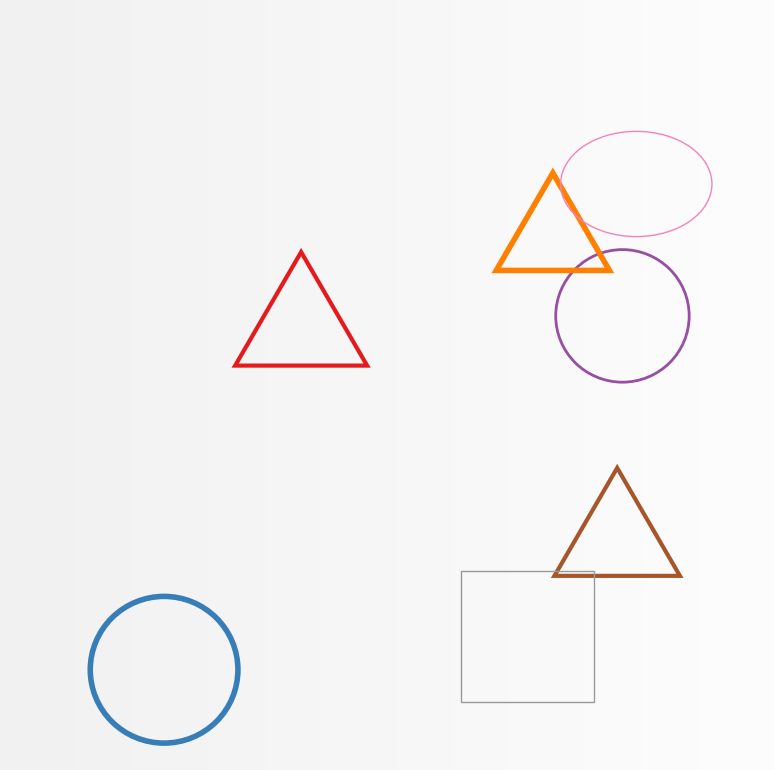[{"shape": "triangle", "thickness": 1.5, "radius": 0.49, "center": [0.389, 0.574]}, {"shape": "circle", "thickness": 2, "radius": 0.48, "center": [0.212, 0.13]}, {"shape": "circle", "thickness": 1, "radius": 0.43, "center": [0.803, 0.59]}, {"shape": "triangle", "thickness": 2, "radius": 0.42, "center": [0.713, 0.691]}, {"shape": "triangle", "thickness": 1.5, "radius": 0.47, "center": [0.796, 0.299]}, {"shape": "oval", "thickness": 0.5, "radius": 0.49, "center": [0.821, 0.761]}, {"shape": "square", "thickness": 0.5, "radius": 0.43, "center": [0.681, 0.174]}]